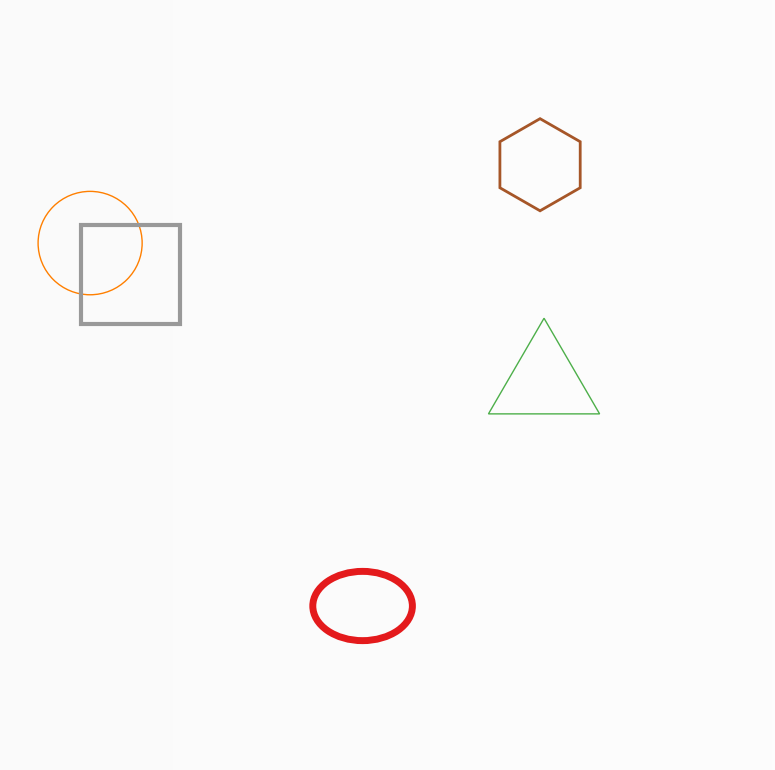[{"shape": "oval", "thickness": 2.5, "radius": 0.32, "center": [0.468, 0.213]}, {"shape": "triangle", "thickness": 0.5, "radius": 0.41, "center": [0.702, 0.504]}, {"shape": "circle", "thickness": 0.5, "radius": 0.34, "center": [0.116, 0.684]}, {"shape": "hexagon", "thickness": 1, "radius": 0.3, "center": [0.697, 0.786]}, {"shape": "square", "thickness": 1.5, "radius": 0.32, "center": [0.169, 0.644]}]